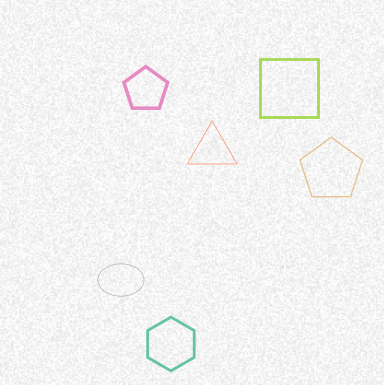[{"shape": "hexagon", "thickness": 2, "radius": 0.35, "center": [0.444, 0.107]}, {"shape": "triangle", "thickness": 0.5, "radius": 0.37, "center": [0.551, 0.611]}, {"shape": "pentagon", "thickness": 2.5, "radius": 0.3, "center": [0.379, 0.767]}, {"shape": "square", "thickness": 2, "radius": 0.38, "center": [0.751, 0.772]}, {"shape": "pentagon", "thickness": 1, "radius": 0.43, "center": [0.86, 0.558]}, {"shape": "oval", "thickness": 0.5, "radius": 0.3, "center": [0.314, 0.273]}]